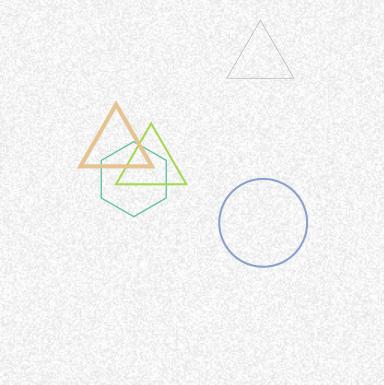[{"shape": "hexagon", "thickness": 1, "radius": 0.49, "center": [0.347, 0.535]}, {"shape": "circle", "thickness": 1.5, "radius": 0.57, "center": [0.684, 0.421]}, {"shape": "triangle", "thickness": 1.5, "radius": 0.53, "center": [0.393, 0.574]}, {"shape": "triangle", "thickness": 3, "radius": 0.54, "center": [0.302, 0.621]}, {"shape": "triangle", "thickness": 0.5, "radius": 0.5, "center": [0.676, 0.847]}]